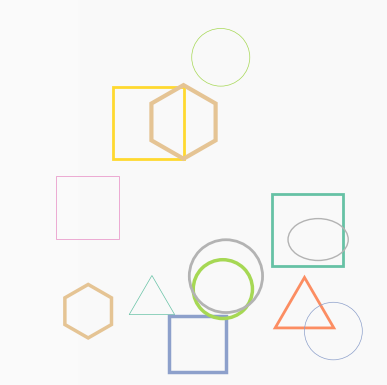[{"shape": "square", "thickness": 2, "radius": 0.46, "center": [0.794, 0.403]}, {"shape": "triangle", "thickness": 0.5, "radius": 0.34, "center": [0.392, 0.217]}, {"shape": "triangle", "thickness": 2, "radius": 0.44, "center": [0.786, 0.192]}, {"shape": "square", "thickness": 2.5, "radius": 0.37, "center": [0.509, 0.107]}, {"shape": "circle", "thickness": 0.5, "radius": 0.37, "center": [0.86, 0.14]}, {"shape": "square", "thickness": 0.5, "radius": 0.4, "center": [0.226, 0.461]}, {"shape": "circle", "thickness": 0.5, "radius": 0.37, "center": [0.57, 0.851]}, {"shape": "circle", "thickness": 2.5, "radius": 0.38, "center": [0.575, 0.249]}, {"shape": "square", "thickness": 2, "radius": 0.46, "center": [0.383, 0.68]}, {"shape": "hexagon", "thickness": 2.5, "radius": 0.35, "center": [0.228, 0.192]}, {"shape": "hexagon", "thickness": 3, "radius": 0.48, "center": [0.474, 0.683]}, {"shape": "oval", "thickness": 1, "radius": 0.39, "center": [0.821, 0.378]}, {"shape": "circle", "thickness": 2, "radius": 0.47, "center": [0.583, 0.283]}]